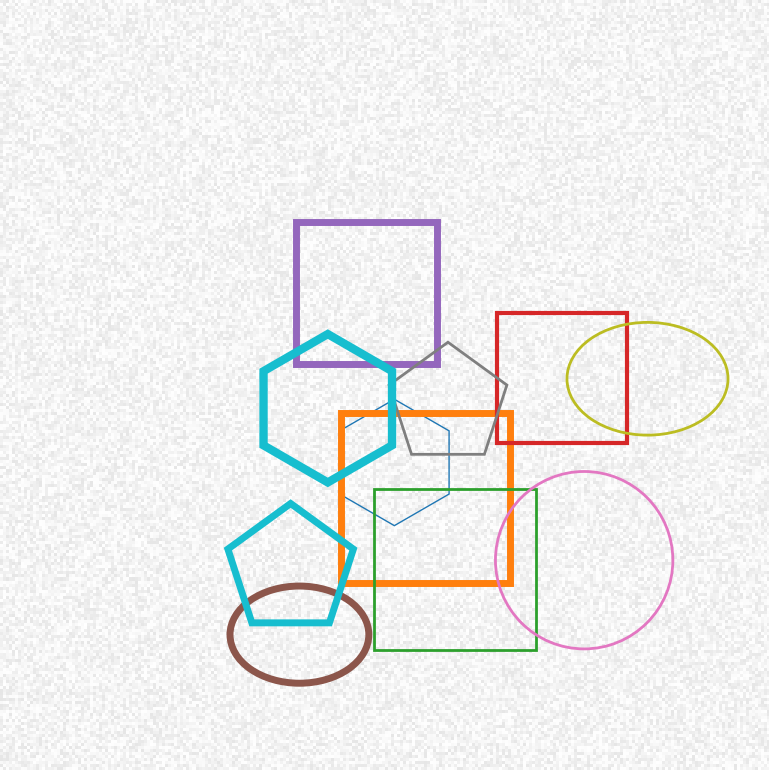[{"shape": "hexagon", "thickness": 0.5, "radius": 0.41, "center": [0.512, 0.399]}, {"shape": "square", "thickness": 2.5, "radius": 0.55, "center": [0.552, 0.353]}, {"shape": "square", "thickness": 1, "radius": 0.52, "center": [0.591, 0.26]}, {"shape": "square", "thickness": 1.5, "radius": 0.42, "center": [0.73, 0.509]}, {"shape": "square", "thickness": 2.5, "radius": 0.46, "center": [0.476, 0.619]}, {"shape": "oval", "thickness": 2.5, "radius": 0.45, "center": [0.389, 0.176]}, {"shape": "circle", "thickness": 1, "radius": 0.58, "center": [0.759, 0.272]}, {"shape": "pentagon", "thickness": 1, "radius": 0.4, "center": [0.582, 0.475]}, {"shape": "oval", "thickness": 1, "radius": 0.52, "center": [0.841, 0.508]}, {"shape": "hexagon", "thickness": 3, "radius": 0.48, "center": [0.426, 0.47]}, {"shape": "pentagon", "thickness": 2.5, "radius": 0.43, "center": [0.377, 0.26]}]